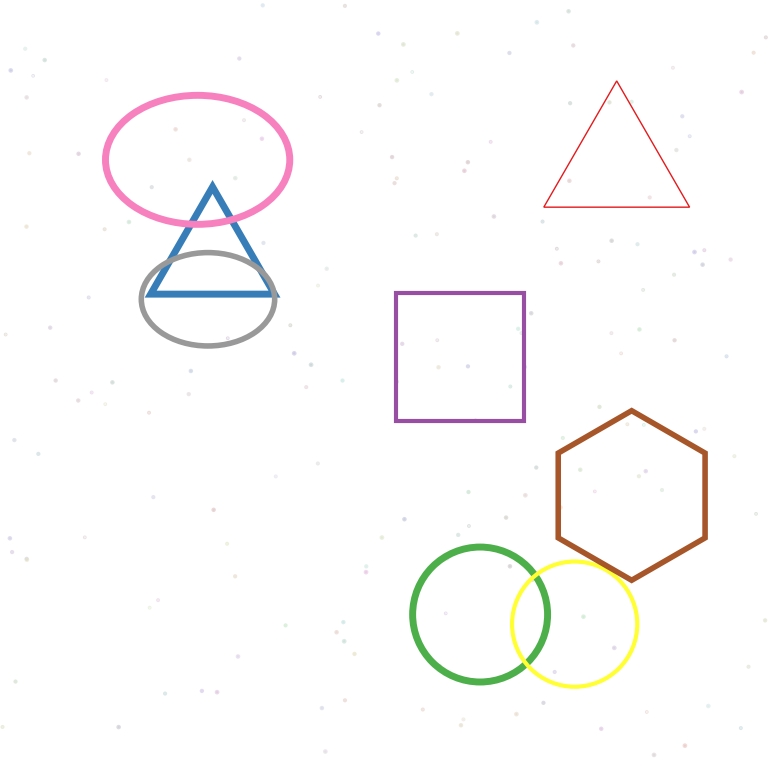[{"shape": "triangle", "thickness": 0.5, "radius": 0.55, "center": [0.801, 0.786]}, {"shape": "triangle", "thickness": 2.5, "radius": 0.46, "center": [0.276, 0.664]}, {"shape": "circle", "thickness": 2.5, "radius": 0.44, "center": [0.624, 0.202]}, {"shape": "square", "thickness": 1.5, "radius": 0.41, "center": [0.597, 0.536]}, {"shape": "circle", "thickness": 1.5, "radius": 0.41, "center": [0.746, 0.189]}, {"shape": "hexagon", "thickness": 2, "radius": 0.55, "center": [0.82, 0.357]}, {"shape": "oval", "thickness": 2.5, "radius": 0.6, "center": [0.257, 0.792]}, {"shape": "oval", "thickness": 2, "radius": 0.43, "center": [0.27, 0.611]}]